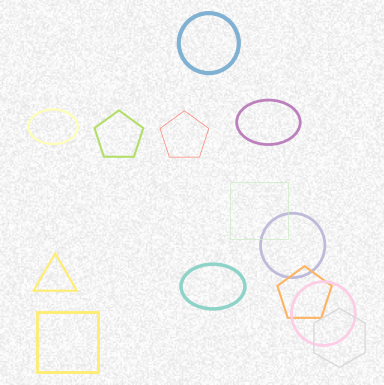[{"shape": "oval", "thickness": 2.5, "radius": 0.42, "center": [0.553, 0.256]}, {"shape": "oval", "thickness": 1.5, "radius": 0.32, "center": [0.138, 0.671]}, {"shape": "circle", "thickness": 2, "radius": 0.42, "center": [0.76, 0.363]}, {"shape": "pentagon", "thickness": 0.5, "radius": 0.33, "center": [0.479, 0.646]}, {"shape": "circle", "thickness": 3, "radius": 0.39, "center": [0.542, 0.888]}, {"shape": "pentagon", "thickness": 1.5, "radius": 0.37, "center": [0.791, 0.234]}, {"shape": "pentagon", "thickness": 1.5, "radius": 0.33, "center": [0.309, 0.647]}, {"shape": "circle", "thickness": 2, "radius": 0.41, "center": [0.84, 0.186]}, {"shape": "hexagon", "thickness": 1, "radius": 0.38, "center": [0.882, 0.122]}, {"shape": "oval", "thickness": 2, "radius": 0.41, "center": [0.697, 0.682]}, {"shape": "square", "thickness": 0.5, "radius": 0.37, "center": [0.672, 0.454]}, {"shape": "triangle", "thickness": 1.5, "radius": 0.32, "center": [0.143, 0.277]}, {"shape": "square", "thickness": 2, "radius": 0.39, "center": [0.176, 0.111]}]